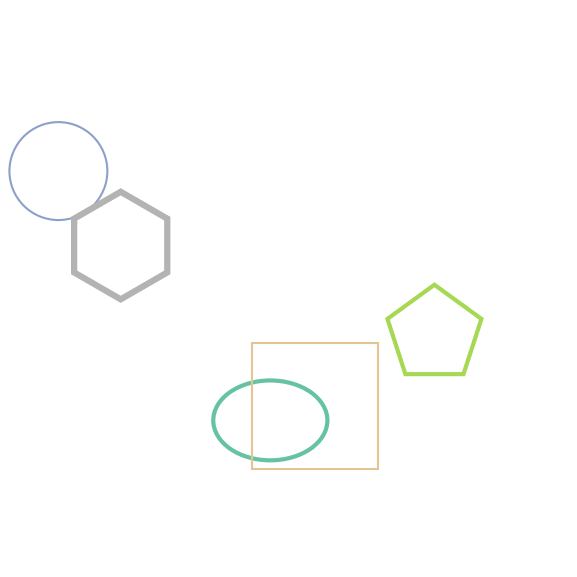[{"shape": "oval", "thickness": 2, "radius": 0.49, "center": [0.468, 0.271]}, {"shape": "circle", "thickness": 1, "radius": 0.42, "center": [0.101, 0.703]}, {"shape": "pentagon", "thickness": 2, "radius": 0.43, "center": [0.752, 0.421]}, {"shape": "square", "thickness": 1, "radius": 0.54, "center": [0.545, 0.295]}, {"shape": "hexagon", "thickness": 3, "radius": 0.47, "center": [0.209, 0.574]}]